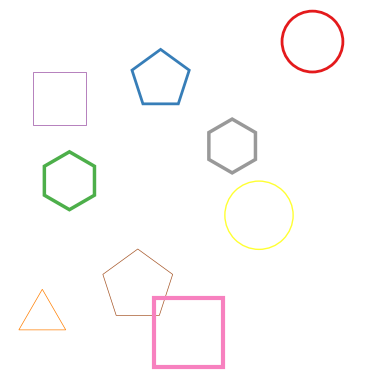[{"shape": "circle", "thickness": 2, "radius": 0.4, "center": [0.812, 0.892]}, {"shape": "pentagon", "thickness": 2, "radius": 0.39, "center": [0.417, 0.794]}, {"shape": "hexagon", "thickness": 2.5, "radius": 0.38, "center": [0.18, 0.531]}, {"shape": "square", "thickness": 0.5, "radius": 0.34, "center": [0.154, 0.745]}, {"shape": "triangle", "thickness": 0.5, "radius": 0.35, "center": [0.11, 0.178]}, {"shape": "circle", "thickness": 1, "radius": 0.44, "center": [0.673, 0.441]}, {"shape": "pentagon", "thickness": 0.5, "radius": 0.48, "center": [0.358, 0.258]}, {"shape": "square", "thickness": 3, "radius": 0.44, "center": [0.49, 0.136]}, {"shape": "hexagon", "thickness": 2.5, "radius": 0.35, "center": [0.603, 0.621]}]